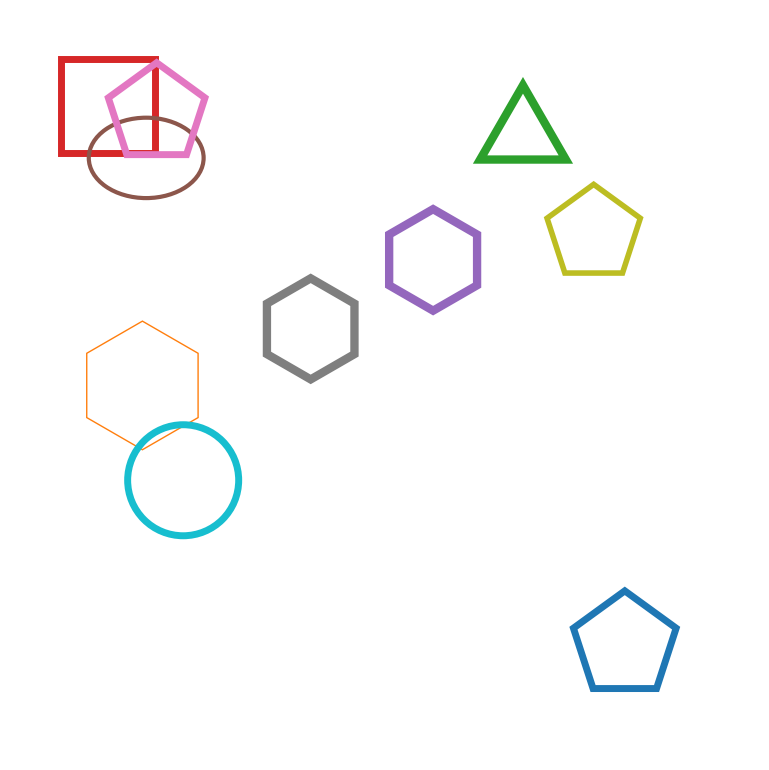[{"shape": "pentagon", "thickness": 2.5, "radius": 0.35, "center": [0.811, 0.163]}, {"shape": "hexagon", "thickness": 0.5, "radius": 0.42, "center": [0.185, 0.499]}, {"shape": "triangle", "thickness": 3, "radius": 0.32, "center": [0.679, 0.825]}, {"shape": "square", "thickness": 2.5, "radius": 0.31, "center": [0.14, 0.862]}, {"shape": "hexagon", "thickness": 3, "radius": 0.33, "center": [0.562, 0.662]}, {"shape": "oval", "thickness": 1.5, "radius": 0.37, "center": [0.19, 0.795]}, {"shape": "pentagon", "thickness": 2.5, "radius": 0.33, "center": [0.203, 0.853]}, {"shape": "hexagon", "thickness": 3, "radius": 0.33, "center": [0.404, 0.573]}, {"shape": "pentagon", "thickness": 2, "radius": 0.32, "center": [0.771, 0.697]}, {"shape": "circle", "thickness": 2.5, "radius": 0.36, "center": [0.238, 0.376]}]